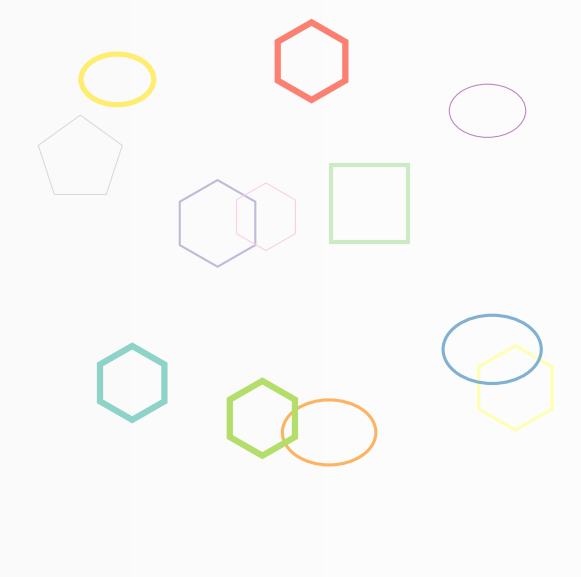[{"shape": "hexagon", "thickness": 3, "radius": 0.32, "center": [0.227, 0.336]}, {"shape": "hexagon", "thickness": 1.5, "radius": 0.37, "center": [0.887, 0.328]}, {"shape": "hexagon", "thickness": 1, "radius": 0.38, "center": [0.374, 0.612]}, {"shape": "hexagon", "thickness": 3, "radius": 0.34, "center": [0.536, 0.893]}, {"shape": "oval", "thickness": 1.5, "radius": 0.42, "center": [0.847, 0.394]}, {"shape": "oval", "thickness": 1.5, "radius": 0.4, "center": [0.566, 0.25]}, {"shape": "hexagon", "thickness": 3, "radius": 0.32, "center": [0.451, 0.275]}, {"shape": "hexagon", "thickness": 0.5, "radius": 0.29, "center": [0.458, 0.624]}, {"shape": "pentagon", "thickness": 0.5, "radius": 0.38, "center": [0.138, 0.724]}, {"shape": "oval", "thickness": 0.5, "radius": 0.33, "center": [0.839, 0.807]}, {"shape": "square", "thickness": 2, "radius": 0.33, "center": [0.635, 0.647]}, {"shape": "oval", "thickness": 2.5, "radius": 0.31, "center": [0.202, 0.862]}]